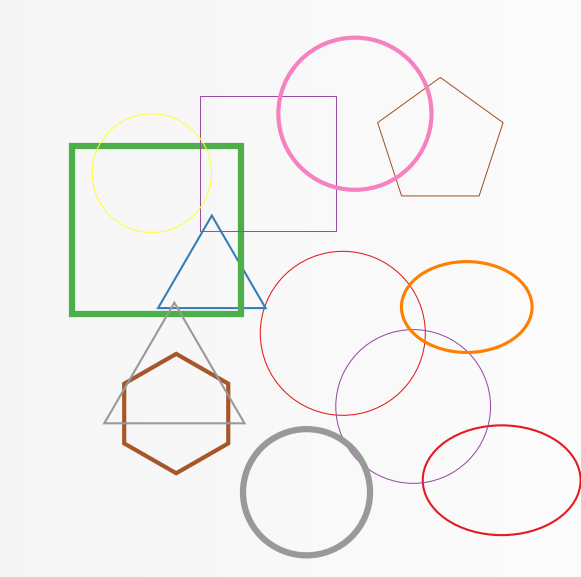[{"shape": "circle", "thickness": 0.5, "radius": 0.71, "center": [0.59, 0.422]}, {"shape": "oval", "thickness": 1, "radius": 0.68, "center": [0.863, 0.168]}, {"shape": "triangle", "thickness": 1, "radius": 0.53, "center": [0.364, 0.519]}, {"shape": "square", "thickness": 3, "radius": 0.73, "center": [0.27, 0.601]}, {"shape": "square", "thickness": 0.5, "radius": 0.59, "center": [0.461, 0.716]}, {"shape": "circle", "thickness": 0.5, "radius": 0.67, "center": [0.711, 0.295]}, {"shape": "oval", "thickness": 1.5, "radius": 0.56, "center": [0.803, 0.467]}, {"shape": "circle", "thickness": 0.5, "radius": 0.51, "center": [0.261, 0.699]}, {"shape": "pentagon", "thickness": 0.5, "radius": 0.57, "center": [0.758, 0.752]}, {"shape": "hexagon", "thickness": 2, "radius": 0.52, "center": [0.303, 0.283]}, {"shape": "circle", "thickness": 2, "radius": 0.66, "center": [0.611, 0.802]}, {"shape": "triangle", "thickness": 1, "radius": 0.7, "center": [0.3, 0.336]}, {"shape": "circle", "thickness": 3, "radius": 0.55, "center": [0.527, 0.147]}]